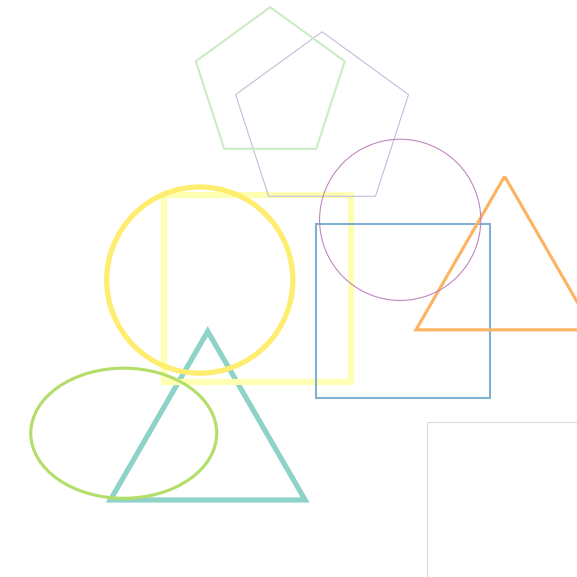[{"shape": "triangle", "thickness": 2.5, "radius": 0.97, "center": [0.36, 0.231]}, {"shape": "square", "thickness": 3, "radius": 0.81, "center": [0.446, 0.5]}, {"shape": "pentagon", "thickness": 0.5, "radius": 0.79, "center": [0.558, 0.787]}, {"shape": "square", "thickness": 1, "radius": 0.75, "center": [0.697, 0.46]}, {"shape": "triangle", "thickness": 1.5, "radius": 0.89, "center": [0.874, 0.517]}, {"shape": "oval", "thickness": 1.5, "radius": 0.8, "center": [0.214, 0.249]}, {"shape": "square", "thickness": 0.5, "radius": 0.73, "center": [0.884, 0.123]}, {"shape": "circle", "thickness": 0.5, "radius": 0.7, "center": [0.693, 0.618]}, {"shape": "pentagon", "thickness": 1, "radius": 0.68, "center": [0.468, 0.851]}, {"shape": "circle", "thickness": 2.5, "radius": 0.81, "center": [0.346, 0.514]}]